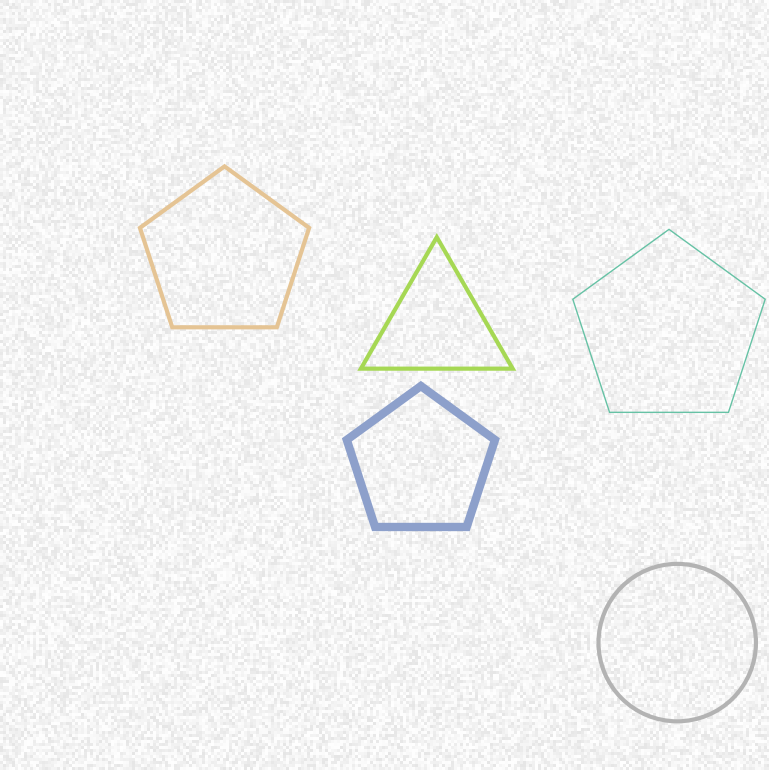[{"shape": "pentagon", "thickness": 0.5, "radius": 0.66, "center": [0.869, 0.571]}, {"shape": "pentagon", "thickness": 3, "radius": 0.51, "center": [0.547, 0.397]}, {"shape": "triangle", "thickness": 1.5, "radius": 0.57, "center": [0.567, 0.578]}, {"shape": "pentagon", "thickness": 1.5, "radius": 0.58, "center": [0.292, 0.668]}, {"shape": "circle", "thickness": 1.5, "radius": 0.51, "center": [0.88, 0.165]}]